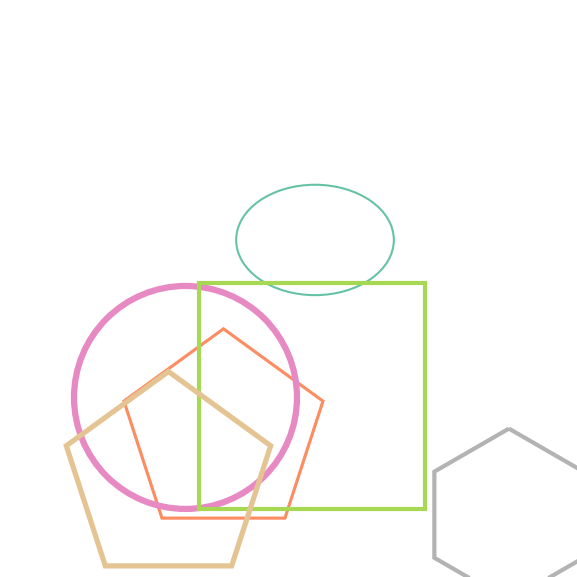[{"shape": "oval", "thickness": 1, "radius": 0.68, "center": [0.545, 0.584]}, {"shape": "pentagon", "thickness": 1.5, "radius": 0.91, "center": [0.387, 0.249]}, {"shape": "circle", "thickness": 3, "radius": 0.97, "center": [0.321, 0.311]}, {"shape": "square", "thickness": 2, "radius": 0.98, "center": [0.54, 0.314]}, {"shape": "pentagon", "thickness": 2.5, "radius": 0.93, "center": [0.292, 0.17]}, {"shape": "hexagon", "thickness": 2, "radius": 0.75, "center": [0.881, 0.108]}]